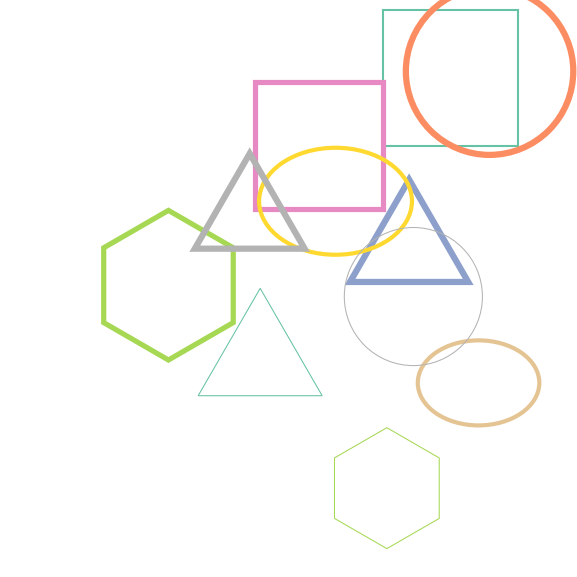[{"shape": "square", "thickness": 1, "radius": 0.58, "center": [0.779, 0.864]}, {"shape": "triangle", "thickness": 0.5, "radius": 0.62, "center": [0.451, 0.376]}, {"shape": "circle", "thickness": 3, "radius": 0.72, "center": [0.848, 0.876]}, {"shape": "triangle", "thickness": 3, "radius": 0.59, "center": [0.708, 0.57]}, {"shape": "square", "thickness": 2.5, "radius": 0.55, "center": [0.553, 0.747]}, {"shape": "hexagon", "thickness": 0.5, "radius": 0.52, "center": [0.67, 0.154]}, {"shape": "hexagon", "thickness": 2.5, "radius": 0.65, "center": [0.292, 0.505]}, {"shape": "oval", "thickness": 2, "radius": 0.66, "center": [0.581, 0.651]}, {"shape": "oval", "thickness": 2, "radius": 0.53, "center": [0.829, 0.336]}, {"shape": "circle", "thickness": 0.5, "radius": 0.6, "center": [0.716, 0.486]}, {"shape": "triangle", "thickness": 3, "radius": 0.55, "center": [0.432, 0.623]}]